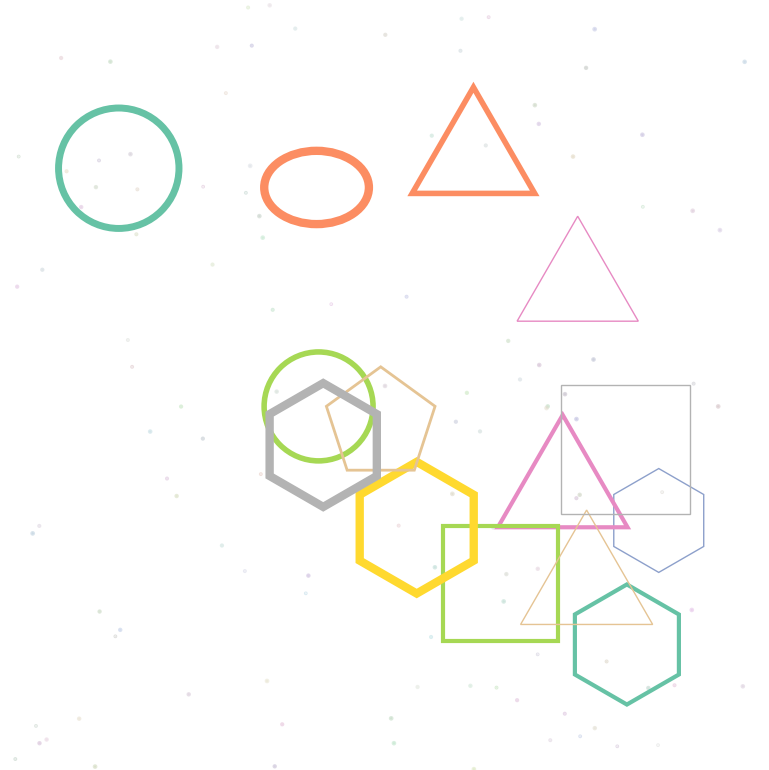[{"shape": "circle", "thickness": 2.5, "radius": 0.39, "center": [0.154, 0.782]}, {"shape": "hexagon", "thickness": 1.5, "radius": 0.39, "center": [0.814, 0.163]}, {"shape": "oval", "thickness": 3, "radius": 0.34, "center": [0.411, 0.757]}, {"shape": "triangle", "thickness": 2, "radius": 0.46, "center": [0.615, 0.795]}, {"shape": "hexagon", "thickness": 0.5, "radius": 0.34, "center": [0.856, 0.324]}, {"shape": "triangle", "thickness": 1.5, "radius": 0.49, "center": [0.731, 0.364]}, {"shape": "triangle", "thickness": 0.5, "radius": 0.45, "center": [0.75, 0.628]}, {"shape": "circle", "thickness": 2, "radius": 0.35, "center": [0.414, 0.472]}, {"shape": "square", "thickness": 1.5, "radius": 0.37, "center": [0.65, 0.243]}, {"shape": "hexagon", "thickness": 3, "radius": 0.43, "center": [0.541, 0.315]}, {"shape": "pentagon", "thickness": 1, "radius": 0.37, "center": [0.494, 0.449]}, {"shape": "triangle", "thickness": 0.5, "radius": 0.5, "center": [0.762, 0.239]}, {"shape": "square", "thickness": 0.5, "radius": 0.42, "center": [0.812, 0.416]}, {"shape": "hexagon", "thickness": 3, "radius": 0.4, "center": [0.42, 0.422]}]